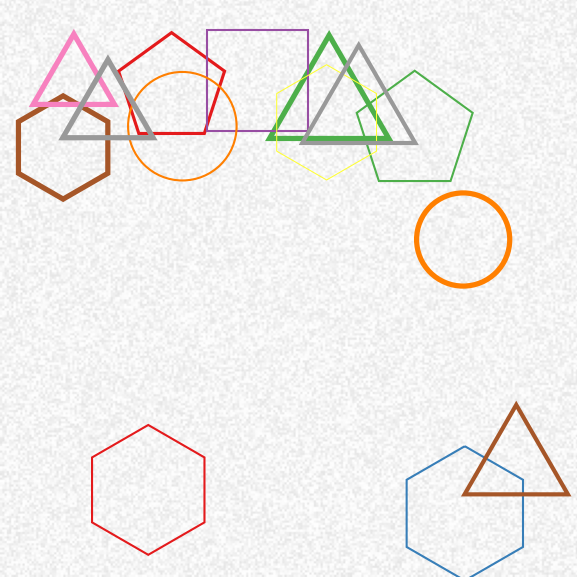[{"shape": "hexagon", "thickness": 1, "radius": 0.56, "center": [0.257, 0.151]}, {"shape": "pentagon", "thickness": 1.5, "radius": 0.48, "center": [0.297, 0.846]}, {"shape": "hexagon", "thickness": 1, "radius": 0.58, "center": [0.805, 0.11]}, {"shape": "triangle", "thickness": 2.5, "radius": 0.6, "center": [0.57, 0.819]}, {"shape": "pentagon", "thickness": 1, "radius": 0.53, "center": [0.718, 0.771]}, {"shape": "square", "thickness": 1, "radius": 0.44, "center": [0.446, 0.86]}, {"shape": "circle", "thickness": 2.5, "radius": 0.4, "center": [0.802, 0.584]}, {"shape": "circle", "thickness": 1, "radius": 0.47, "center": [0.316, 0.781]}, {"shape": "hexagon", "thickness": 0.5, "radius": 0.5, "center": [0.566, 0.787]}, {"shape": "triangle", "thickness": 2, "radius": 0.52, "center": [0.894, 0.195]}, {"shape": "hexagon", "thickness": 2.5, "radius": 0.45, "center": [0.109, 0.744]}, {"shape": "triangle", "thickness": 2.5, "radius": 0.41, "center": [0.128, 0.859]}, {"shape": "triangle", "thickness": 2, "radius": 0.56, "center": [0.621, 0.808]}, {"shape": "triangle", "thickness": 2.5, "radius": 0.45, "center": [0.187, 0.806]}]